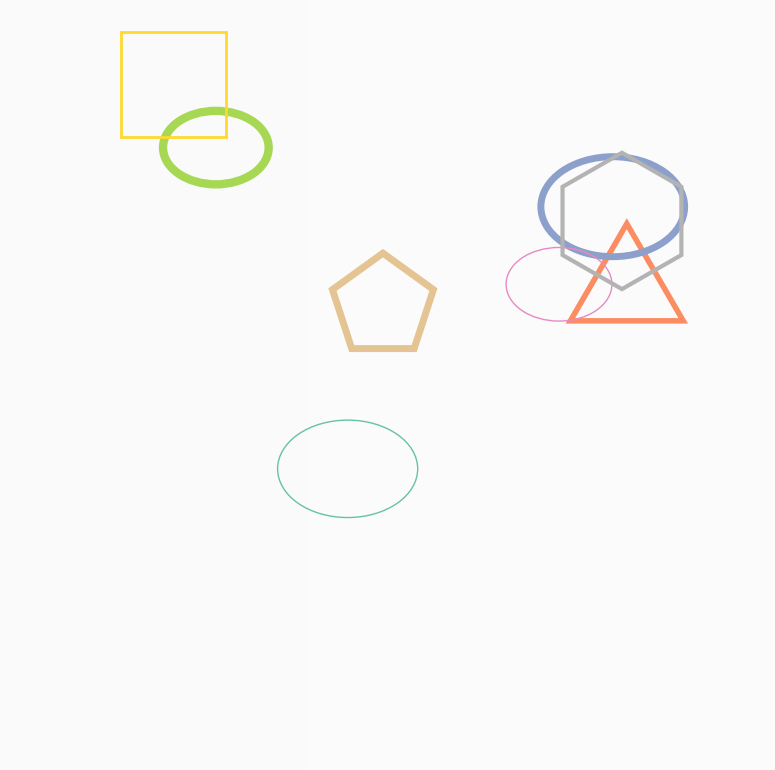[{"shape": "oval", "thickness": 0.5, "radius": 0.45, "center": [0.449, 0.391]}, {"shape": "triangle", "thickness": 2, "radius": 0.42, "center": [0.809, 0.625]}, {"shape": "oval", "thickness": 2.5, "radius": 0.46, "center": [0.791, 0.732]}, {"shape": "oval", "thickness": 0.5, "radius": 0.34, "center": [0.721, 0.631]}, {"shape": "oval", "thickness": 3, "radius": 0.34, "center": [0.279, 0.808]}, {"shape": "square", "thickness": 1, "radius": 0.34, "center": [0.224, 0.89]}, {"shape": "pentagon", "thickness": 2.5, "radius": 0.34, "center": [0.494, 0.603]}, {"shape": "hexagon", "thickness": 1.5, "radius": 0.44, "center": [0.803, 0.713]}]